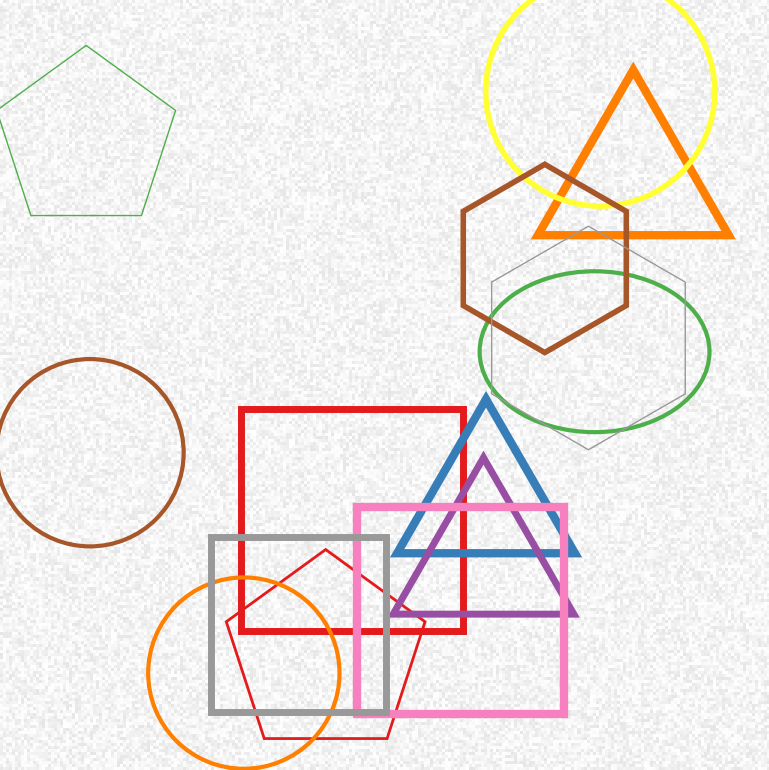[{"shape": "square", "thickness": 2.5, "radius": 0.72, "center": [0.457, 0.325]}, {"shape": "pentagon", "thickness": 1, "radius": 0.68, "center": [0.423, 0.151]}, {"shape": "triangle", "thickness": 3, "radius": 0.67, "center": [0.631, 0.348]}, {"shape": "oval", "thickness": 1.5, "radius": 0.75, "center": [0.772, 0.543]}, {"shape": "pentagon", "thickness": 0.5, "radius": 0.61, "center": [0.112, 0.819]}, {"shape": "triangle", "thickness": 2.5, "radius": 0.68, "center": [0.628, 0.27]}, {"shape": "triangle", "thickness": 3, "radius": 0.72, "center": [0.822, 0.766]}, {"shape": "circle", "thickness": 1.5, "radius": 0.62, "center": [0.317, 0.126]}, {"shape": "circle", "thickness": 2, "radius": 0.74, "center": [0.78, 0.881]}, {"shape": "circle", "thickness": 1.5, "radius": 0.61, "center": [0.117, 0.412]}, {"shape": "hexagon", "thickness": 2, "radius": 0.61, "center": [0.708, 0.664]}, {"shape": "square", "thickness": 3, "radius": 0.67, "center": [0.598, 0.207]}, {"shape": "hexagon", "thickness": 0.5, "radius": 0.73, "center": [0.764, 0.561]}, {"shape": "square", "thickness": 2.5, "radius": 0.57, "center": [0.387, 0.189]}]